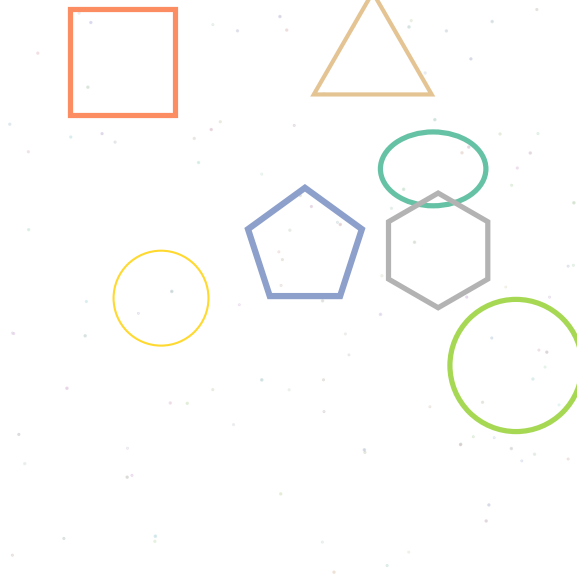[{"shape": "oval", "thickness": 2.5, "radius": 0.46, "center": [0.75, 0.707]}, {"shape": "square", "thickness": 2.5, "radius": 0.46, "center": [0.212, 0.891]}, {"shape": "pentagon", "thickness": 3, "radius": 0.52, "center": [0.528, 0.57]}, {"shape": "circle", "thickness": 2.5, "radius": 0.57, "center": [0.894, 0.366]}, {"shape": "circle", "thickness": 1, "radius": 0.41, "center": [0.279, 0.483]}, {"shape": "triangle", "thickness": 2, "radius": 0.59, "center": [0.645, 0.895]}, {"shape": "hexagon", "thickness": 2.5, "radius": 0.5, "center": [0.759, 0.566]}]